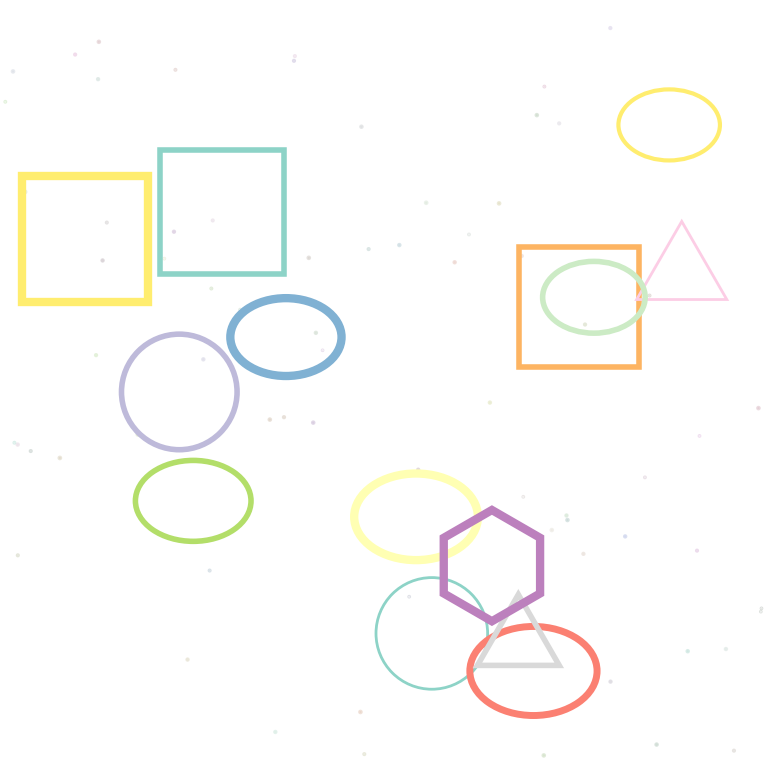[{"shape": "square", "thickness": 2, "radius": 0.4, "center": [0.289, 0.724]}, {"shape": "circle", "thickness": 1, "radius": 0.36, "center": [0.561, 0.177]}, {"shape": "oval", "thickness": 3, "radius": 0.4, "center": [0.54, 0.329]}, {"shape": "circle", "thickness": 2, "radius": 0.38, "center": [0.233, 0.491]}, {"shape": "oval", "thickness": 2.5, "radius": 0.41, "center": [0.693, 0.129]}, {"shape": "oval", "thickness": 3, "radius": 0.36, "center": [0.371, 0.562]}, {"shape": "square", "thickness": 2, "radius": 0.39, "center": [0.751, 0.602]}, {"shape": "oval", "thickness": 2, "radius": 0.38, "center": [0.251, 0.35]}, {"shape": "triangle", "thickness": 1, "radius": 0.34, "center": [0.885, 0.645]}, {"shape": "triangle", "thickness": 2, "radius": 0.31, "center": [0.673, 0.167]}, {"shape": "hexagon", "thickness": 3, "radius": 0.36, "center": [0.639, 0.265]}, {"shape": "oval", "thickness": 2, "radius": 0.33, "center": [0.771, 0.614]}, {"shape": "oval", "thickness": 1.5, "radius": 0.33, "center": [0.869, 0.838]}, {"shape": "square", "thickness": 3, "radius": 0.41, "center": [0.111, 0.689]}]